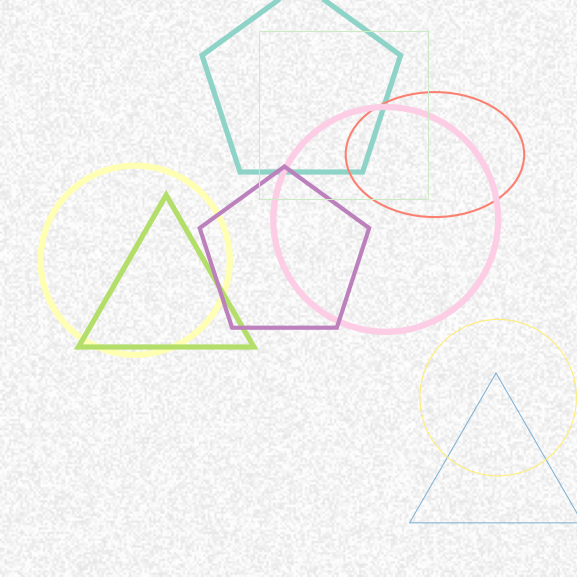[{"shape": "pentagon", "thickness": 2.5, "radius": 0.9, "center": [0.522, 0.847]}, {"shape": "circle", "thickness": 3, "radius": 0.82, "center": [0.234, 0.549]}, {"shape": "oval", "thickness": 1, "radius": 0.77, "center": [0.753, 0.731]}, {"shape": "triangle", "thickness": 0.5, "radius": 0.86, "center": [0.859, 0.18]}, {"shape": "triangle", "thickness": 2.5, "radius": 0.88, "center": [0.288, 0.486]}, {"shape": "circle", "thickness": 3, "radius": 0.97, "center": [0.668, 0.619]}, {"shape": "pentagon", "thickness": 2, "radius": 0.77, "center": [0.493, 0.556]}, {"shape": "square", "thickness": 0.5, "radius": 0.73, "center": [0.595, 0.8]}, {"shape": "circle", "thickness": 0.5, "radius": 0.68, "center": [0.863, 0.311]}]